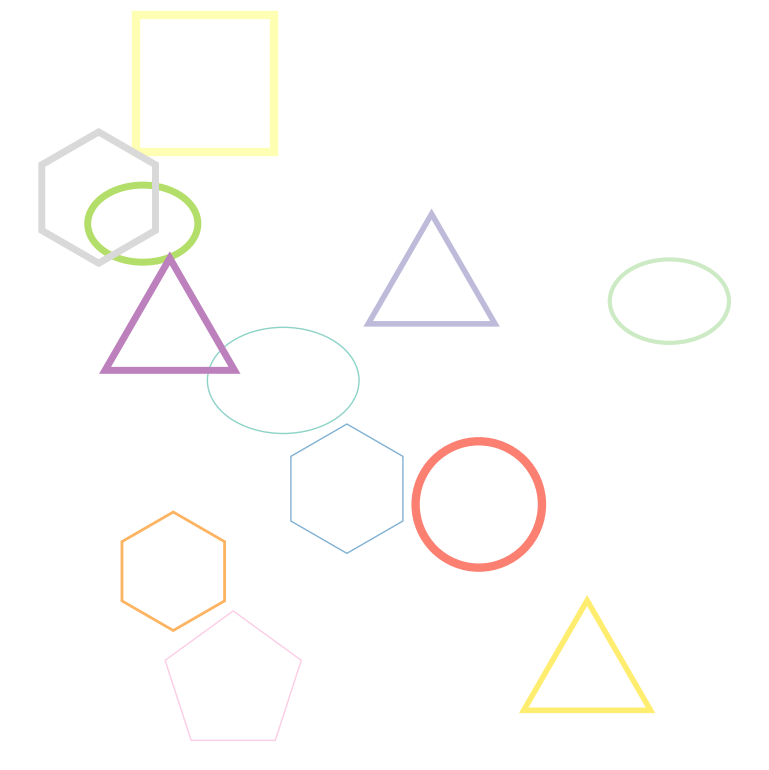[{"shape": "oval", "thickness": 0.5, "radius": 0.49, "center": [0.368, 0.506]}, {"shape": "square", "thickness": 3, "radius": 0.45, "center": [0.266, 0.892]}, {"shape": "triangle", "thickness": 2, "radius": 0.48, "center": [0.561, 0.627]}, {"shape": "circle", "thickness": 3, "radius": 0.41, "center": [0.622, 0.345]}, {"shape": "hexagon", "thickness": 0.5, "radius": 0.42, "center": [0.451, 0.365]}, {"shape": "hexagon", "thickness": 1, "radius": 0.38, "center": [0.225, 0.258]}, {"shape": "oval", "thickness": 2.5, "radius": 0.36, "center": [0.185, 0.71]}, {"shape": "pentagon", "thickness": 0.5, "radius": 0.46, "center": [0.303, 0.114]}, {"shape": "hexagon", "thickness": 2.5, "radius": 0.43, "center": [0.128, 0.743]}, {"shape": "triangle", "thickness": 2.5, "radius": 0.49, "center": [0.221, 0.568]}, {"shape": "oval", "thickness": 1.5, "radius": 0.39, "center": [0.869, 0.609]}, {"shape": "triangle", "thickness": 2, "radius": 0.48, "center": [0.763, 0.125]}]